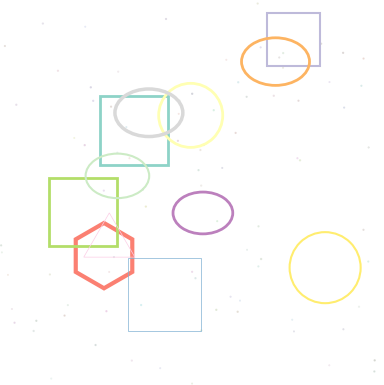[{"shape": "square", "thickness": 2, "radius": 0.44, "center": [0.349, 0.661]}, {"shape": "circle", "thickness": 2, "radius": 0.42, "center": [0.495, 0.7]}, {"shape": "square", "thickness": 1.5, "radius": 0.34, "center": [0.761, 0.898]}, {"shape": "hexagon", "thickness": 3, "radius": 0.42, "center": [0.27, 0.336]}, {"shape": "square", "thickness": 0.5, "radius": 0.47, "center": [0.428, 0.235]}, {"shape": "oval", "thickness": 2, "radius": 0.44, "center": [0.716, 0.84]}, {"shape": "square", "thickness": 2, "radius": 0.44, "center": [0.216, 0.449]}, {"shape": "triangle", "thickness": 0.5, "radius": 0.38, "center": [0.284, 0.37]}, {"shape": "oval", "thickness": 2.5, "radius": 0.44, "center": [0.387, 0.707]}, {"shape": "oval", "thickness": 2, "radius": 0.39, "center": [0.527, 0.447]}, {"shape": "oval", "thickness": 1.5, "radius": 0.41, "center": [0.305, 0.543]}, {"shape": "circle", "thickness": 1.5, "radius": 0.46, "center": [0.844, 0.305]}]